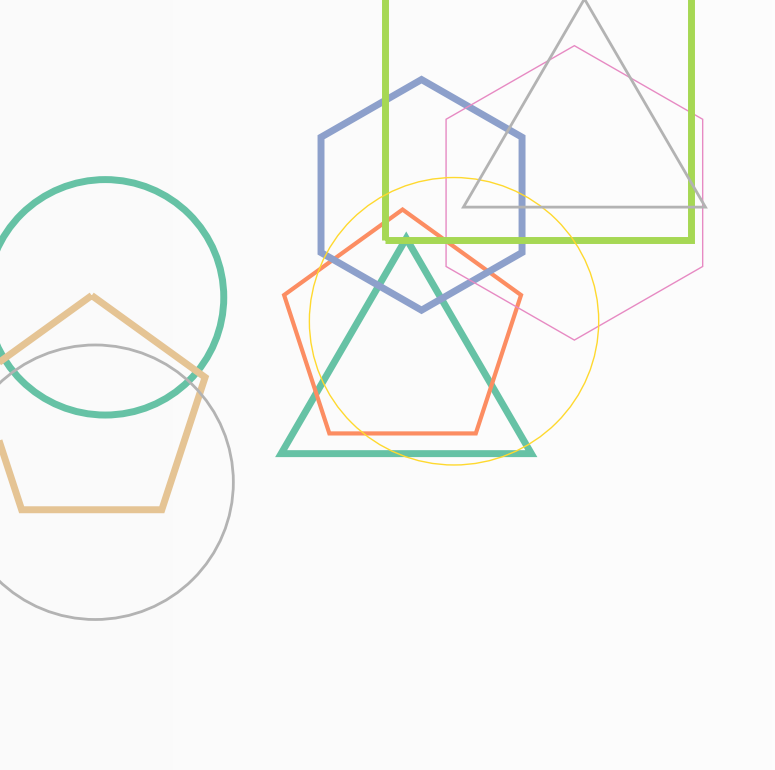[{"shape": "triangle", "thickness": 2.5, "radius": 0.93, "center": [0.524, 0.504]}, {"shape": "circle", "thickness": 2.5, "radius": 0.76, "center": [0.136, 0.614]}, {"shape": "pentagon", "thickness": 1.5, "radius": 0.8, "center": [0.519, 0.567]}, {"shape": "hexagon", "thickness": 2.5, "radius": 0.75, "center": [0.544, 0.747]}, {"shape": "hexagon", "thickness": 0.5, "radius": 0.96, "center": [0.741, 0.75]}, {"shape": "square", "thickness": 2.5, "radius": 0.99, "center": [0.694, 0.885]}, {"shape": "circle", "thickness": 0.5, "radius": 0.93, "center": [0.586, 0.583]}, {"shape": "pentagon", "thickness": 2.5, "radius": 0.77, "center": [0.118, 0.462]}, {"shape": "triangle", "thickness": 1, "radius": 0.9, "center": [0.754, 0.821]}, {"shape": "circle", "thickness": 1, "radius": 0.89, "center": [0.123, 0.374]}]